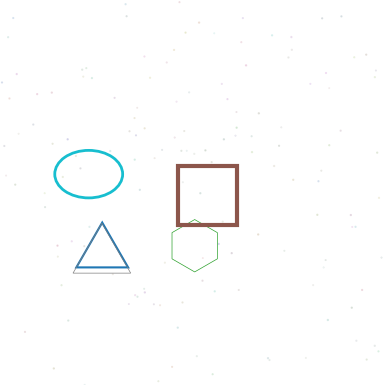[{"shape": "triangle", "thickness": 1.5, "radius": 0.39, "center": [0.266, 0.344]}, {"shape": "hexagon", "thickness": 0.5, "radius": 0.34, "center": [0.506, 0.362]}, {"shape": "square", "thickness": 3, "radius": 0.38, "center": [0.539, 0.492]}, {"shape": "triangle", "thickness": 0.5, "radius": 0.43, "center": [0.265, 0.334]}, {"shape": "oval", "thickness": 2, "radius": 0.44, "center": [0.23, 0.548]}]